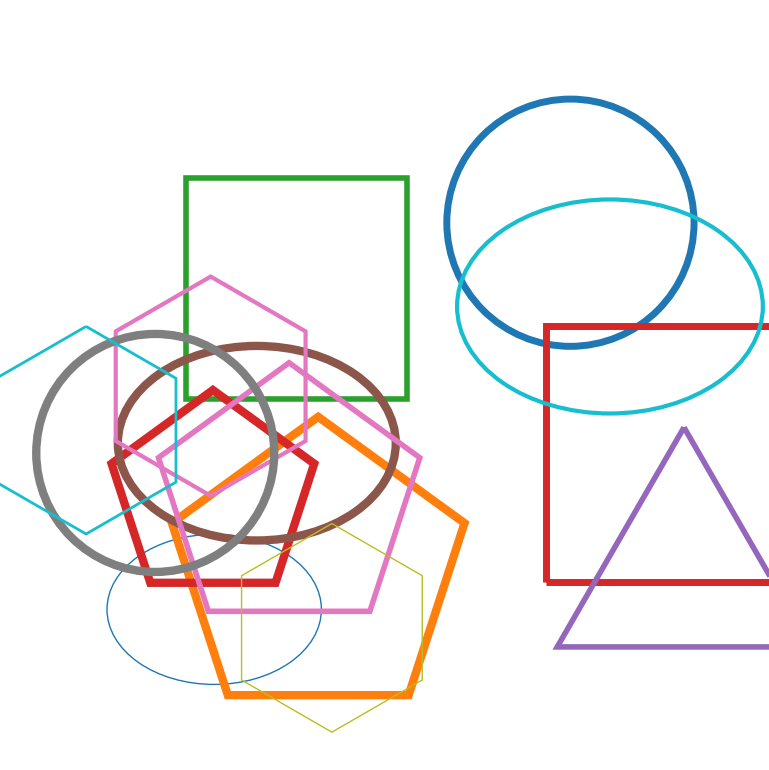[{"shape": "circle", "thickness": 2.5, "radius": 0.8, "center": [0.741, 0.711]}, {"shape": "oval", "thickness": 0.5, "radius": 0.7, "center": [0.278, 0.209]}, {"shape": "pentagon", "thickness": 3, "radius": 1.0, "center": [0.413, 0.259]}, {"shape": "square", "thickness": 2, "radius": 0.72, "center": [0.385, 0.625]}, {"shape": "square", "thickness": 2.5, "radius": 0.83, "center": [0.876, 0.41]}, {"shape": "pentagon", "thickness": 3, "radius": 0.69, "center": [0.276, 0.355]}, {"shape": "triangle", "thickness": 2, "radius": 0.95, "center": [0.888, 0.255]}, {"shape": "oval", "thickness": 3, "radius": 0.9, "center": [0.334, 0.424]}, {"shape": "hexagon", "thickness": 1.5, "radius": 0.71, "center": [0.274, 0.498]}, {"shape": "pentagon", "thickness": 2, "radius": 0.89, "center": [0.375, 0.35]}, {"shape": "circle", "thickness": 3, "radius": 0.77, "center": [0.202, 0.412]}, {"shape": "hexagon", "thickness": 0.5, "radius": 0.68, "center": [0.431, 0.185]}, {"shape": "hexagon", "thickness": 1, "radius": 0.67, "center": [0.112, 0.441]}, {"shape": "oval", "thickness": 1.5, "radius": 0.99, "center": [0.792, 0.602]}]